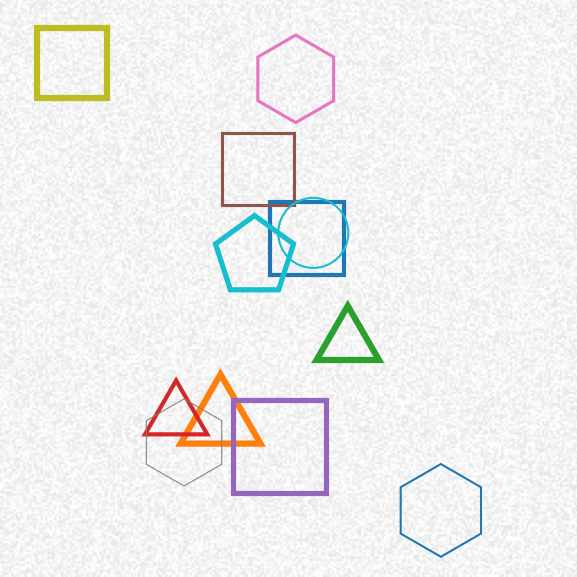[{"shape": "square", "thickness": 2, "radius": 0.32, "center": [0.531, 0.586]}, {"shape": "hexagon", "thickness": 1, "radius": 0.4, "center": [0.763, 0.115]}, {"shape": "triangle", "thickness": 3, "radius": 0.4, "center": [0.382, 0.271]}, {"shape": "triangle", "thickness": 3, "radius": 0.31, "center": [0.602, 0.407]}, {"shape": "triangle", "thickness": 2, "radius": 0.31, "center": [0.305, 0.278]}, {"shape": "square", "thickness": 2.5, "radius": 0.4, "center": [0.484, 0.226]}, {"shape": "square", "thickness": 1.5, "radius": 0.31, "center": [0.446, 0.706]}, {"shape": "hexagon", "thickness": 1.5, "radius": 0.38, "center": [0.512, 0.863]}, {"shape": "hexagon", "thickness": 0.5, "radius": 0.38, "center": [0.319, 0.233]}, {"shape": "square", "thickness": 3, "radius": 0.3, "center": [0.125, 0.889]}, {"shape": "circle", "thickness": 1, "radius": 0.3, "center": [0.542, 0.596]}, {"shape": "pentagon", "thickness": 2.5, "radius": 0.36, "center": [0.441, 0.555]}]